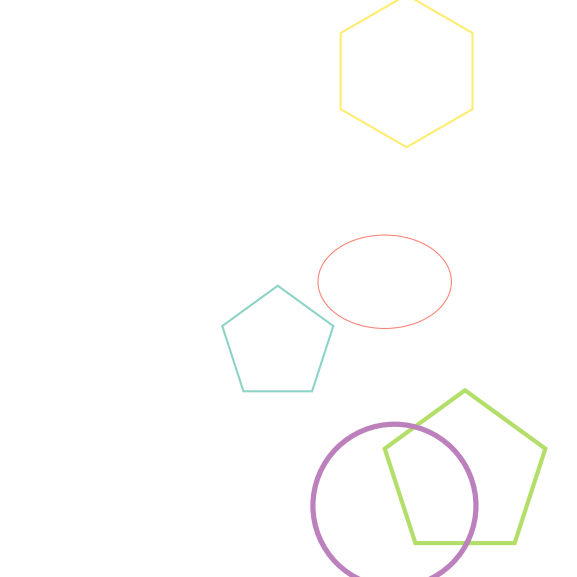[{"shape": "pentagon", "thickness": 1, "radius": 0.51, "center": [0.481, 0.403]}, {"shape": "oval", "thickness": 0.5, "radius": 0.58, "center": [0.666, 0.511]}, {"shape": "pentagon", "thickness": 2, "radius": 0.73, "center": [0.805, 0.177]}, {"shape": "circle", "thickness": 2.5, "radius": 0.71, "center": [0.683, 0.123]}, {"shape": "hexagon", "thickness": 1, "radius": 0.66, "center": [0.704, 0.876]}]